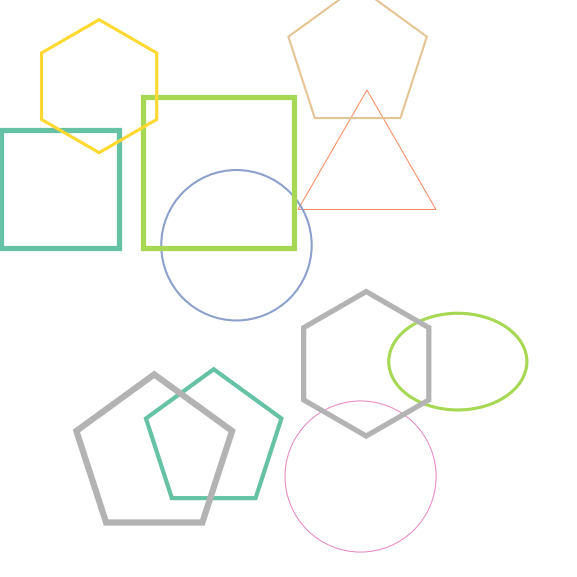[{"shape": "square", "thickness": 2.5, "radius": 0.51, "center": [0.104, 0.671]}, {"shape": "pentagon", "thickness": 2, "radius": 0.62, "center": [0.37, 0.236]}, {"shape": "triangle", "thickness": 0.5, "radius": 0.69, "center": [0.635, 0.705]}, {"shape": "circle", "thickness": 1, "radius": 0.65, "center": [0.409, 0.574]}, {"shape": "circle", "thickness": 0.5, "radius": 0.65, "center": [0.624, 0.174]}, {"shape": "oval", "thickness": 1.5, "radius": 0.6, "center": [0.793, 0.373]}, {"shape": "square", "thickness": 2.5, "radius": 0.65, "center": [0.379, 0.7]}, {"shape": "hexagon", "thickness": 1.5, "radius": 0.58, "center": [0.172, 0.85]}, {"shape": "pentagon", "thickness": 1, "radius": 0.63, "center": [0.619, 0.897]}, {"shape": "pentagon", "thickness": 3, "radius": 0.71, "center": [0.267, 0.209]}, {"shape": "hexagon", "thickness": 2.5, "radius": 0.63, "center": [0.634, 0.369]}]